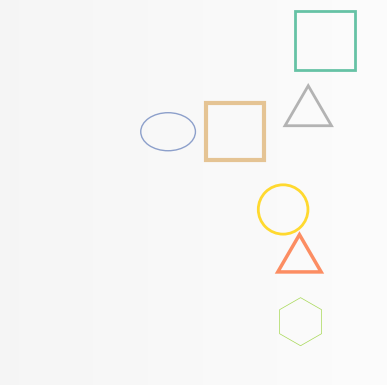[{"shape": "square", "thickness": 2, "radius": 0.39, "center": [0.838, 0.894]}, {"shape": "triangle", "thickness": 2.5, "radius": 0.32, "center": [0.773, 0.326]}, {"shape": "oval", "thickness": 1, "radius": 0.35, "center": [0.434, 0.658]}, {"shape": "hexagon", "thickness": 0.5, "radius": 0.31, "center": [0.776, 0.164]}, {"shape": "circle", "thickness": 2, "radius": 0.32, "center": [0.731, 0.456]}, {"shape": "square", "thickness": 3, "radius": 0.37, "center": [0.606, 0.659]}, {"shape": "triangle", "thickness": 2, "radius": 0.35, "center": [0.795, 0.708]}]